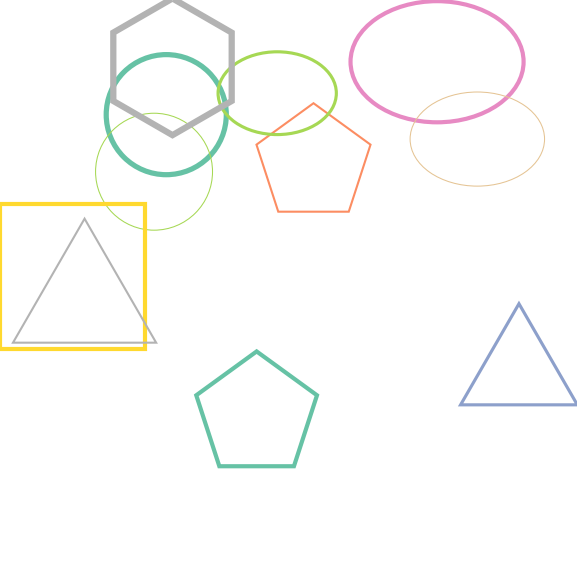[{"shape": "circle", "thickness": 2.5, "radius": 0.52, "center": [0.288, 0.801]}, {"shape": "pentagon", "thickness": 2, "radius": 0.55, "center": [0.444, 0.281]}, {"shape": "pentagon", "thickness": 1, "radius": 0.52, "center": [0.543, 0.717]}, {"shape": "triangle", "thickness": 1.5, "radius": 0.58, "center": [0.899, 0.356]}, {"shape": "oval", "thickness": 2, "radius": 0.75, "center": [0.757, 0.892]}, {"shape": "circle", "thickness": 0.5, "radius": 0.51, "center": [0.267, 0.702]}, {"shape": "oval", "thickness": 1.5, "radius": 0.51, "center": [0.48, 0.838]}, {"shape": "square", "thickness": 2, "radius": 0.62, "center": [0.125, 0.52]}, {"shape": "oval", "thickness": 0.5, "radius": 0.58, "center": [0.827, 0.758]}, {"shape": "hexagon", "thickness": 3, "radius": 0.59, "center": [0.299, 0.883]}, {"shape": "triangle", "thickness": 1, "radius": 0.72, "center": [0.146, 0.477]}]